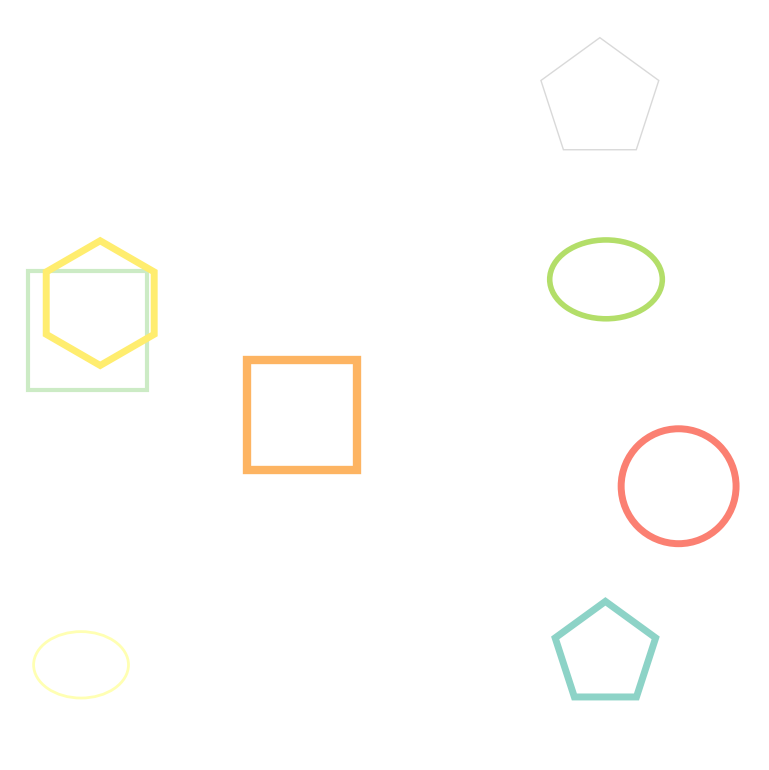[{"shape": "pentagon", "thickness": 2.5, "radius": 0.34, "center": [0.786, 0.15]}, {"shape": "oval", "thickness": 1, "radius": 0.31, "center": [0.105, 0.137]}, {"shape": "circle", "thickness": 2.5, "radius": 0.37, "center": [0.881, 0.369]}, {"shape": "square", "thickness": 3, "radius": 0.36, "center": [0.393, 0.461]}, {"shape": "oval", "thickness": 2, "radius": 0.37, "center": [0.787, 0.637]}, {"shape": "pentagon", "thickness": 0.5, "radius": 0.4, "center": [0.779, 0.871]}, {"shape": "square", "thickness": 1.5, "radius": 0.39, "center": [0.114, 0.57]}, {"shape": "hexagon", "thickness": 2.5, "radius": 0.4, "center": [0.13, 0.606]}]